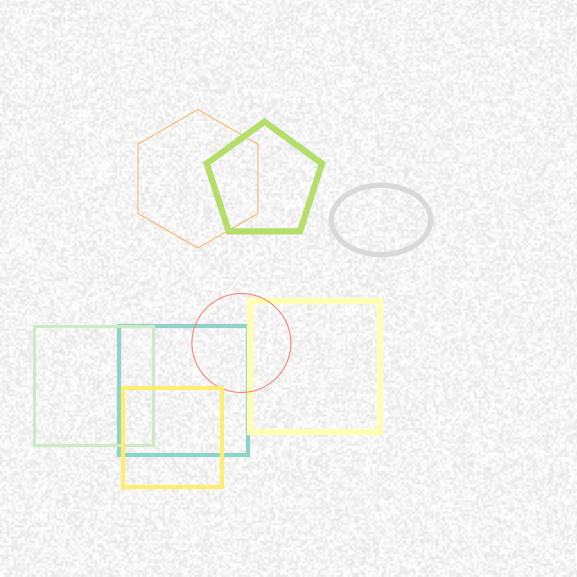[{"shape": "square", "thickness": 2, "radius": 0.56, "center": [0.317, 0.323]}, {"shape": "square", "thickness": 3, "radius": 0.57, "center": [0.546, 0.364]}, {"shape": "circle", "thickness": 0.5, "radius": 0.43, "center": [0.418, 0.405]}, {"shape": "hexagon", "thickness": 0.5, "radius": 0.6, "center": [0.343, 0.689]}, {"shape": "pentagon", "thickness": 3, "radius": 0.53, "center": [0.458, 0.683]}, {"shape": "oval", "thickness": 2.5, "radius": 0.43, "center": [0.66, 0.618]}, {"shape": "square", "thickness": 1.5, "radius": 0.51, "center": [0.161, 0.332]}, {"shape": "square", "thickness": 2, "radius": 0.43, "center": [0.298, 0.242]}]